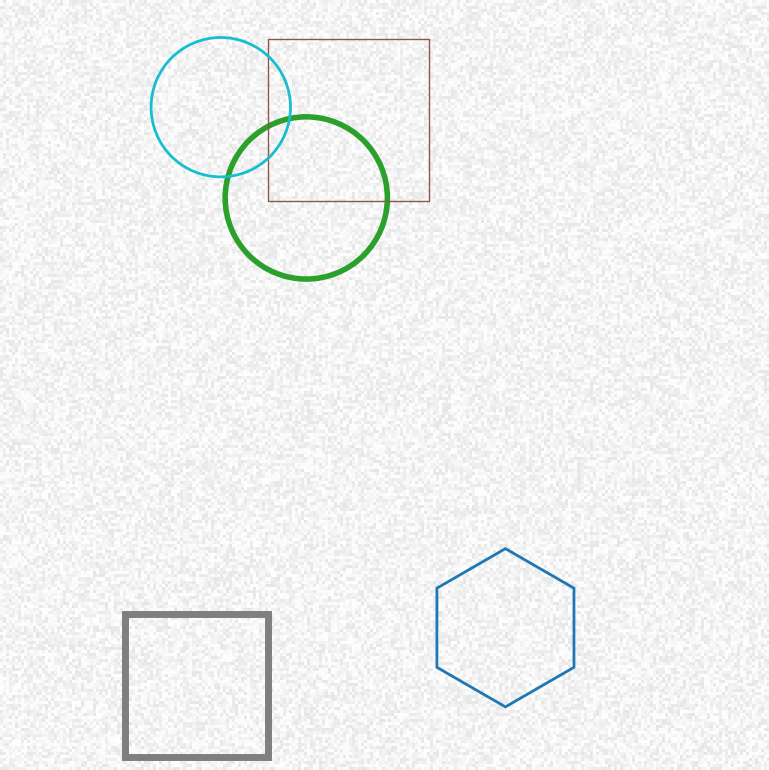[{"shape": "hexagon", "thickness": 1, "radius": 0.51, "center": [0.656, 0.185]}, {"shape": "circle", "thickness": 2, "radius": 0.53, "center": [0.398, 0.743]}, {"shape": "square", "thickness": 0.5, "radius": 0.52, "center": [0.453, 0.844]}, {"shape": "square", "thickness": 2.5, "radius": 0.46, "center": [0.255, 0.11]}, {"shape": "circle", "thickness": 1, "radius": 0.45, "center": [0.287, 0.861]}]